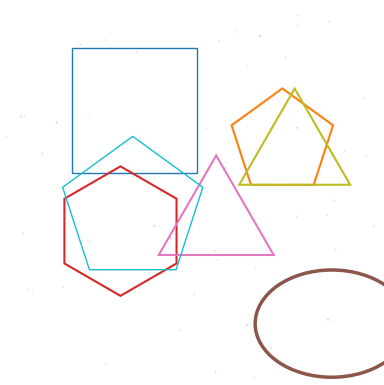[{"shape": "square", "thickness": 1, "radius": 0.81, "center": [0.348, 0.714]}, {"shape": "pentagon", "thickness": 1.5, "radius": 0.69, "center": [0.733, 0.632]}, {"shape": "hexagon", "thickness": 1.5, "radius": 0.84, "center": [0.313, 0.4]}, {"shape": "oval", "thickness": 2.5, "radius": 0.99, "center": [0.862, 0.159]}, {"shape": "triangle", "thickness": 1.5, "radius": 0.86, "center": [0.562, 0.424]}, {"shape": "triangle", "thickness": 1.5, "radius": 0.83, "center": [0.765, 0.603]}, {"shape": "pentagon", "thickness": 1, "radius": 0.96, "center": [0.345, 0.454]}]